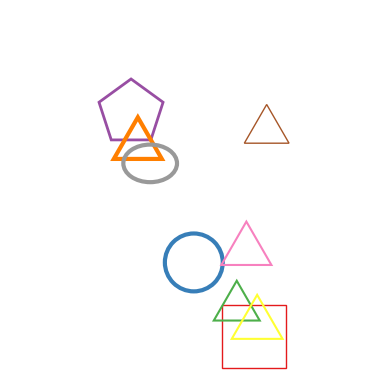[{"shape": "square", "thickness": 1, "radius": 0.41, "center": [0.66, 0.126]}, {"shape": "circle", "thickness": 3, "radius": 0.38, "center": [0.503, 0.318]}, {"shape": "triangle", "thickness": 1.5, "radius": 0.34, "center": [0.615, 0.202]}, {"shape": "pentagon", "thickness": 2, "radius": 0.44, "center": [0.34, 0.707]}, {"shape": "triangle", "thickness": 3, "radius": 0.36, "center": [0.358, 0.623]}, {"shape": "triangle", "thickness": 1.5, "radius": 0.38, "center": [0.668, 0.158]}, {"shape": "triangle", "thickness": 1, "radius": 0.34, "center": [0.693, 0.662]}, {"shape": "triangle", "thickness": 1.5, "radius": 0.38, "center": [0.64, 0.349]}, {"shape": "oval", "thickness": 3, "radius": 0.35, "center": [0.39, 0.576]}]